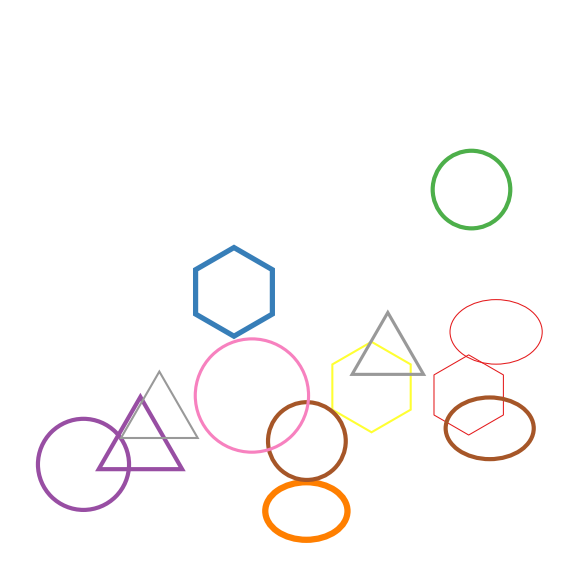[{"shape": "oval", "thickness": 0.5, "radius": 0.4, "center": [0.859, 0.424]}, {"shape": "hexagon", "thickness": 0.5, "radius": 0.35, "center": [0.812, 0.315]}, {"shape": "hexagon", "thickness": 2.5, "radius": 0.38, "center": [0.405, 0.494]}, {"shape": "circle", "thickness": 2, "radius": 0.34, "center": [0.816, 0.671]}, {"shape": "triangle", "thickness": 2, "radius": 0.42, "center": [0.243, 0.228]}, {"shape": "circle", "thickness": 2, "radius": 0.39, "center": [0.145, 0.195]}, {"shape": "oval", "thickness": 3, "radius": 0.36, "center": [0.531, 0.114]}, {"shape": "hexagon", "thickness": 1, "radius": 0.39, "center": [0.643, 0.329]}, {"shape": "circle", "thickness": 2, "radius": 0.34, "center": [0.531, 0.235]}, {"shape": "oval", "thickness": 2, "radius": 0.38, "center": [0.848, 0.257]}, {"shape": "circle", "thickness": 1.5, "radius": 0.49, "center": [0.436, 0.314]}, {"shape": "triangle", "thickness": 1, "radius": 0.38, "center": [0.276, 0.279]}, {"shape": "triangle", "thickness": 1.5, "radius": 0.36, "center": [0.672, 0.387]}]